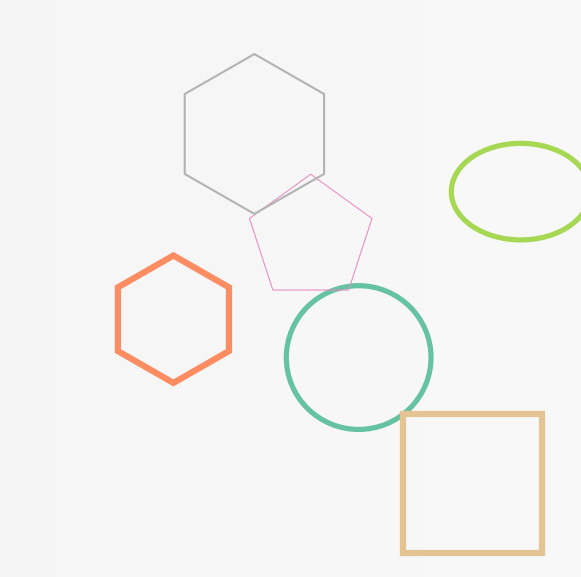[{"shape": "circle", "thickness": 2.5, "radius": 0.62, "center": [0.617, 0.38]}, {"shape": "hexagon", "thickness": 3, "radius": 0.55, "center": [0.298, 0.446]}, {"shape": "pentagon", "thickness": 0.5, "radius": 0.55, "center": [0.535, 0.587]}, {"shape": "oval", "thickness": 2.5, "radius": 0.6, "center": [0.896, 0.667]}, {"shape": "square", "thickness": 3, "radius": 0.6, "center": [0.813, 0.162]}, {"shape": "hexagon", "thickness": 1, "radius": 0.69, "center": [0.438, 0.767]}]